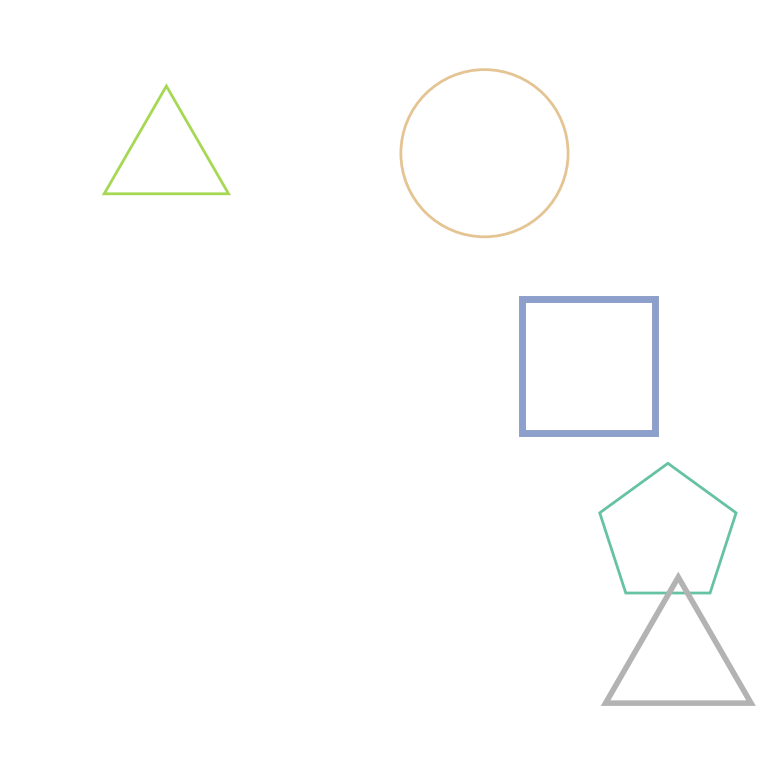[{"shape": "pentagon", "thickness": 1, "radius": 0.47, "center": [0.867, 0.305]}, {"shape": "square", "thickness": 2.5, "radius": 0.43, "center": [0.764, 0.525]}, {"shape": "triangle", "thickness": 1, "radius": 0.47, "center": [0.216, 0.795]}, {"shape": "circle", "thickness": 1, "radius": 0.54, "center": [0.629, 0.801]}, {"shape": "triangle", "thickness": 2, "radius": 0.55, "center": [0.881, 0.141]}]